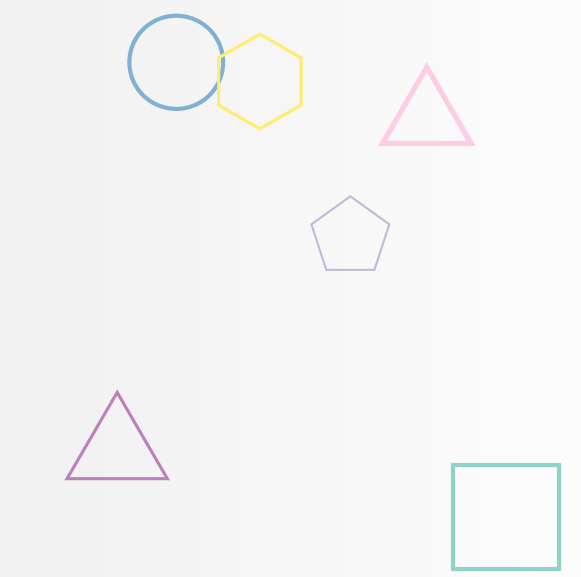[{"shape": "square", "thickness": 2, "radius": 0.45, "center": [0.871, 0.104]}, {"shape": "pentagon", "thickness": 1, "radius": 0.35, "center": [0.603, 0.589]}, {"shape": "circle", "thickness": 2, "radius": 0.4, "center": [0.303, 0.891]}, {"shape": "triangle", "thickness": 2.5, "radius": 0.44, "center": [0.734, 0.795]}, {"shape": "triangle", "thickness": 1.5, "radius": 0.5, "center": [0.202, 0.22]}, {"shape": "hexagon", "thickness": 1.5, "radius": 0.41, "center": [0.447, 0.858]}]